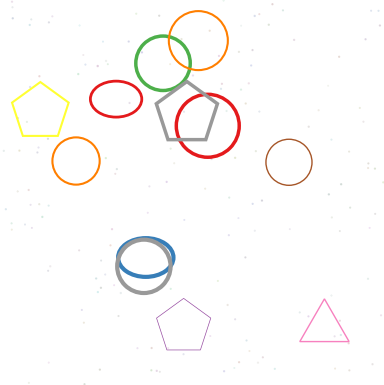[{"shape": "circle", "thickness": 2.5, "radius": 0.41, "center": [0.54, 0.673]}, {"shape": "oval", "thickness": 2, "radius": 0.33, "center": [0.302, 0.743]}, {"shape": "oval", "thickness": 3, "radius": 0.36, "center": [0.379, 0.331]}, {"shape": "circle", "thickness": 2.5, "radius": 0.35, "center": [0.423, 0.836]}, {"shape": "pentagon", "thickness": 0.5, "radius": 0.37, "center": [0.477, 0.151]}, {"shape": "circle", "thickness": 1.5, "radius": 0.38, "center": [0.515, 0.895]}, {"shape": "circle", "thickness": 1.5, "radius": 0.31, "center": [0.198, 0.582]}, {"shape": "pentagon", "thickness": 1.5, "radius": 0.39, "center": [0.105, 0.71]}, {"shape": "circle", "thickness": 1, "radius": 0.3, "center": [0.751, 0.578]}, {"shape": "triangle", "thickness": 1, "radius": 0.37, "center": [0.843, 0.15]}, {"shape": "pentagon", "thickness": 2.5, "radius": 0.42, "center": [0.485, 0.705]}, {"shape": "circle", "thickness": 3, "radius": 0.35, "center": [0.374, 0.308]}]